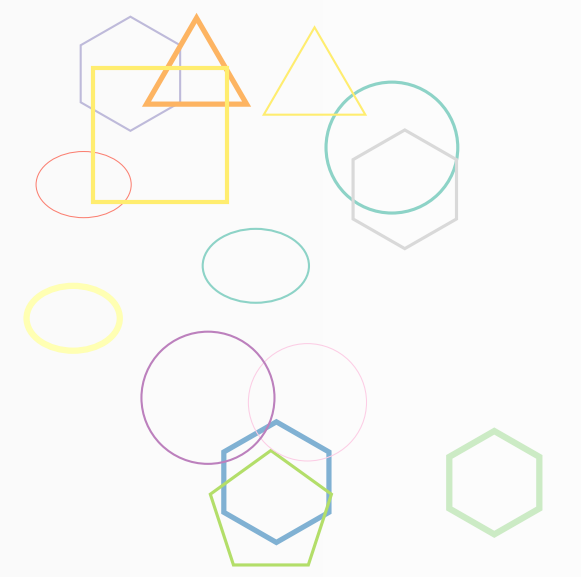[{"shape": "circle", "thickness": 1.5, "radius": 0.57, "center": [0.674, 0.744]}, {"shape": "oval", "thickness": 1, "radius": 0.46, "center": [0.44, 0.539]}, {"shape": "oval", "thickness": 3, "radius": 0.4, "center": [0.126, 0.448]}, {"shape": "hexagon", "thickness": 1, "radius": 0.49, "center": [0.224, 0.871]}, {"shape": "oval", "thickness": 0.5, "radius": 0.41, "center": [0.144, 0.679]}, {"shape": "hexagon", "thickness": 2.5, "radius": 0.52, "center": [0.475, 0.164]}, {"shape": "triangle", "thickness": 2.5, "radius": 0.5, "center": [0.338, 0.869]}, {"shape": "pentagon", "thickness": 1.5, "radius": 0.55, "center": [0.466, 0.109]}, {"shape": "circle", "thickness": 0.5, "radius": 0.51, "center": [0.529, 0.303]}, {"shape": "hexagon", "thickness": 1.5, "radius": 0.51, "center": [0.696, 0.671]}, {"shape": "circle", "thickness": 1, "radius": 0.57, "center": [0.358, 0.31]}, {"shape": "hexagon", "thickness": 3, "radius": 0.45, "center": [0.85, 0.163]}, {"shape": "triangle", "thickness": 1, "radius": 0.5, "center": [0.541, 0.851]}, {"shape": "square", "thickness": 2, "radius": 0.58, "center": [0.275, 0.766]}]